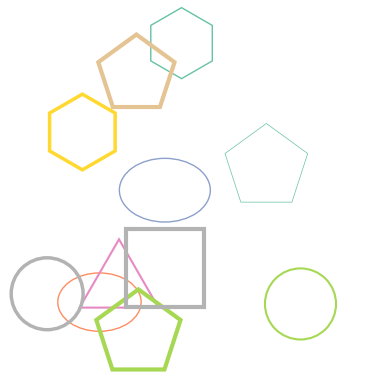[{"shape": "pentagon", "thickness": 0.5, "radius": 0.56, "center": [0.692, 0.566]}, {"shape": "hexagon", "thickness": 1, "radius": 0.46, "center": [0.472, 0.888]}, {"shape": "oval", "thickness": 1, "radius": 0.54, "center": [0.258, 0.215]}, {"shape": "oval", "thickness": 1, "radius": 0.59, "center": [0.428, 0.506]}, {"shape": "triangle", "thickness": 1.5, "radius": 0.59, "center": [0.309, 0.26]}, {"shape": "pentagon", "thickness": 3, "radius": 0.57, "center": [0.36, 0.133]}, {"shape": "circle", "thickness": 1.5, "radius": 0.46, "center": [0.781, 0.211]}, {"shape": "hexagon", "thickness": 2.5, "radius": 0.49, "center": [0.214, 0.657]}, {"shape": "pentagon", "thickness": 3, "radius": 0.52, "center": [0.354, 0.806]}, {"shape": "circle", "thickness": 2.5, "radius": 0.47, "center": [0.122, 0.237]}, {"shape": "square", "thickness": 3, "radius": 0.51, "center": [0.429, 0.303]}]